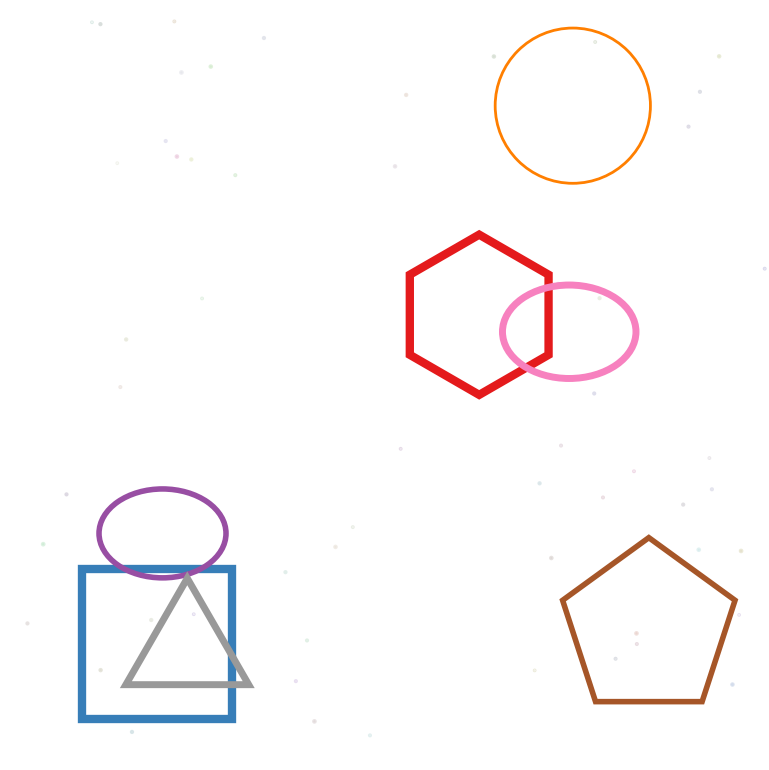[{"shape": "hexagon", "thickness": 3, "radius": 0.52, "center": [0.622, 0.591]}, {"shape": "square", "thickness": 3, "radius": 0.49, "center": [0.204, 0.163]}, {"shape": "oval", "thickness": 2, "radius": 0.41, "center": [0.211, 0.307]}, {"shape": "circle", "thickness": 1, "radius": 0.5, "center": [0.744, 0.863]}, {"shape": "pentagon", "thickness": 2, "radius": 0.59, "center": [0.843, 0.184]}, {"shape": "oval", "thickness": 2.5, "radius": 0.43, "center": [0.739, 0.569]}, {"shape": "triangle", "thickness": 2.5, "radius": 0.46, "center": [0.243, 0.157]}]